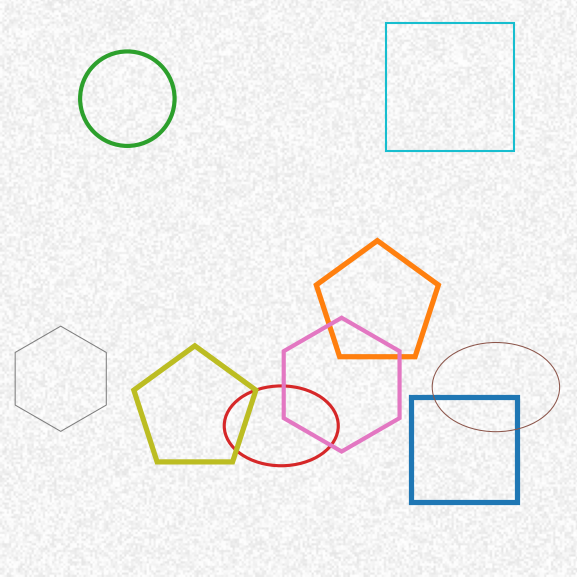[{"shape": "square", "thickness": 2.5, "radius": 0.46, "center": [0.803, 0.221]}, {"shape": "pentagon", "thickness": 2.5, "radius": 0.56, "center": [0.653, 0.471]}, {"shape": "circle", "thickness": 2, "radius": 0.41, "center": [0.221, 0.828]}, {"shape": "oval", "thickness": 1.5, "radius": 0.49, "center": [0.487, 0.262]}, {"shape": "oval", "thickness": 0.5, "radius": 0.55, "center": [0.859, 0.329]}, {"shape": "hexagon", "thickness": 2, "radius": 0.58, "center": [0.592, 0.333]}, {"shape": "hexagon", "thickness": 0.5, "radius": 0.46, "center": [0.105, 0.343]}, {"shape": "pentagon", "thickness": 2.5, "radius": 0.56, "center": [0.337, 0.289]}, {"shape": "square", "thickness": 1, "radius": 0.55, "center": [0.779, 0.849]}]